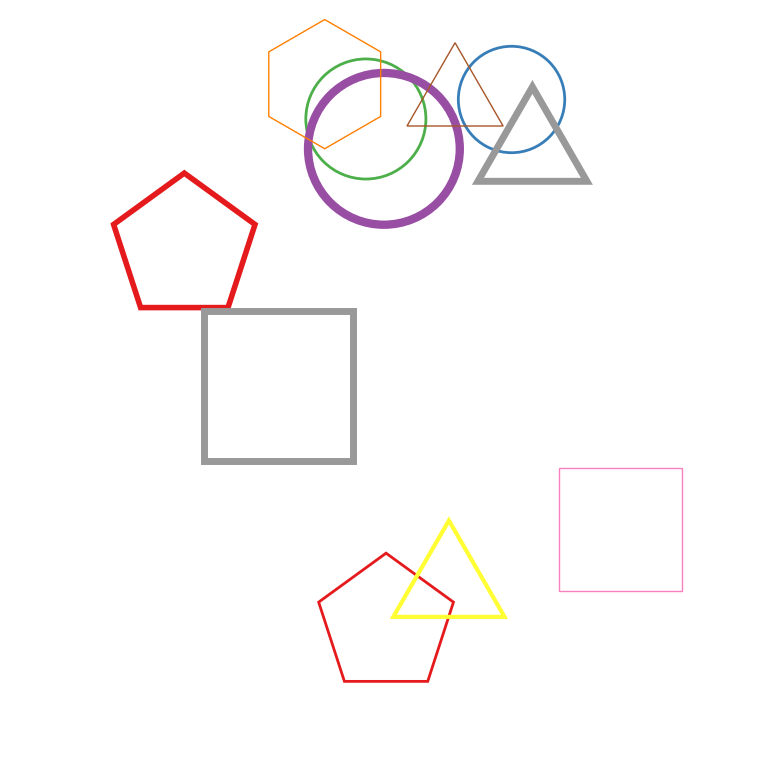[{"shape": "pentagon", "thickness": 1, "radius": 0.46, "center": [0.501, 0.19]}, {"shape": "pentagon", "thickness": 2, "radius": 0.48, "center": [0.239, 0.679]}, {"shape": "circle", "thickness": 1, "radius": 0.35, "center": [0.664, 0.871]}, {"shape": "circle", "thickness": 1, "radius": 0.39, "center": [0.475, 0.845]}, {"shape": "circle", "thickness": 3, "radius": 0.49, "center": [0.499, 0.807]}, {"shape": "hexagon", "thickness": 0.5, "radius": 0.42, "center": [0.422, 0.891]}, {"shape": "triangle", "thickness": 1.5, "radius": 0.42, "center": [0.583, 0.241]}, {"shape": "triangle", "thickness": 0.5, "radius": 0.36, "center": [0.591, 0.872]}, {"shape": "square", "thickness": 0.5, "radius": 0.4, "center": [0.805, 0.312]}, {"shape": "triangle", "thickness": 2.5, "radius": 0.41, "center": [0.691, 0.805]}, {"shape": "square", "thickness": 2.5, "radius": 0.48, "center": [0.362, 0.499]}]